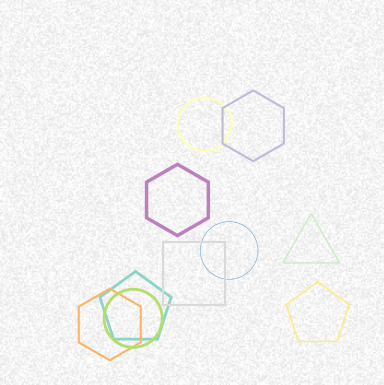[{"shape": "pentagon", "thickness": 2, "radius": 0.49, "center": [0.352, 0.198]}, {"shape": "circle", "thickness": 1.5, "radius": 0.35, "center": [0.532, 0.677]}, {"shape": "hexagon", "thickness": 1.5, "radius": 0.46, "center": [0.658, 0.673]}, {"shape": "circle", "thickness": 0.5, "radius": 0.37, "center": [0.595, 0.349]}, {"shape": "hexagon", "thickness": 1.5, "radius": 0.46, "center": [0.285, 0.157]}, {"shape": "circle", "thickness": 2, "radius": 0.38, "center": [0.346, 0.173]}, {"shape": "square", "thickness": 1.5, "radius": 0.4, "center": [0.504, 0.29]}, {"shape": "hexagon", "thickness": 2.5, "radius": 0.46, "center": [0.461, 0.481]}, {"shape": "triangle", "thickness": 1, "radius": 0.43, "center": [0.808, 0.36]}, {"shape": "pentagon", "thickness": 1, "radius": 0.43, "center": [0.825, 0.183]}]